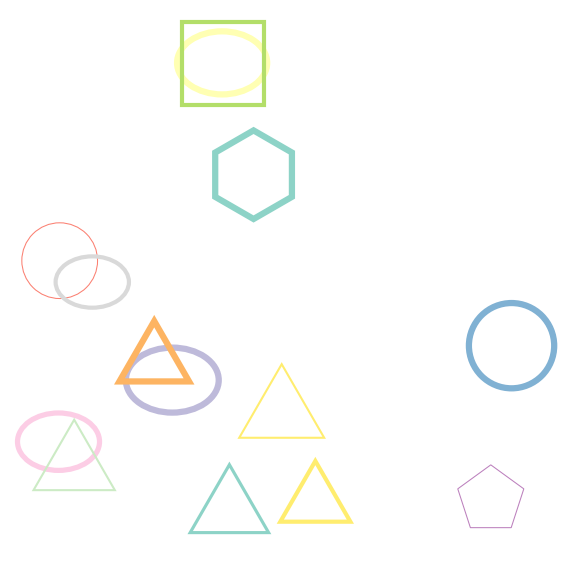[{"shape": "hexagon", "thickness": 3, "radius": 0.38, "center": [0.439, 0.697]}, {"shape": "triangle", "thickness": 1.5, "radius": 0.39, "center": [0.397, 0.116]}, {"shape": "oval", "thickness": 3, "radius": 0.39, "center": [0.385, 0.89]}, {"shape": "oval", "thickness": 3, "radius": 0.4, "center": [0.298, 0.341]}, {"shape": "circle", "thickness": 0.5, "radius": 0.33, "center": [0.103, 0.548]}, {"shape": "circle", "thickness": 3, "radius": 0.37, "center": [0.886, 0.401]}, {"shape": "triangle", "thickness": 3, "radius": 0.35, "center": [0.267, 0.373]}, {"shape": "square", "thickness": 2, "radius": 0.36, "center": [0.386, 0.889]}, {"shape": "oval", "thickness": 2.5, "radius": 0.36, "center": [0.101, 0.234]}, {"shape": "oval", "thickness": 2, "radius": 0.32, "center": [0.16, 0.511]}, {"shape": "pentagon", "thickness": 0.5, "radius": 0.3, "center": [0.85, 0.134]}, {"shape": "triangle", "thickness": 1, "radius": 0.41, "center": [0.128, 0.191]}, {"shape": "triangle", "thickness": 2, "radius": 0.35, "center": [0.546, 0.131]}, {"shape": "triangle", "thickness": 1, "radius": 0.42, "center": [0.488, 0.284]}]